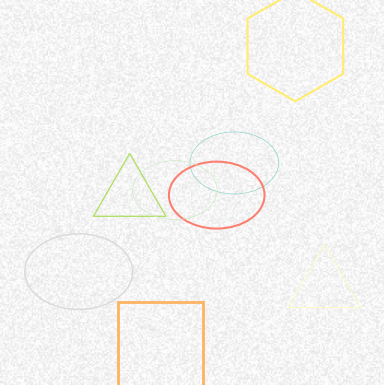[{"shape": "oval", "thickness": 0.5, "radius": 0.58, "center": [0.609, 0.577]}, {"shape": "triangle", "thickness": 0.5, "radius": 0.54, "center": [0.843, 0.256]}, {"shape": "oval", "thickness": 1.5, "radius": 0.62, "center": [0.563, 0.493]}, {"shape": "square", "thickness": 2, "radius": 0.56, "center": [0.417, 0.103]}, {"shape": "triangle", "thickness": 1, "radius": 0.54, "center": [0.337, 0.493]}, {"shape": "oval", "thickness": 1, "radius": 0.7, "center": [0.205, 0.295]}, {"shape": "oval", "thickness": 0.5, "radius": 0.55, "center": [0.454, 0.506]}, {"shape": "hexagon", "thickness": 1.5, "radius": 0.72, "center": [0.767, 0.88]}]